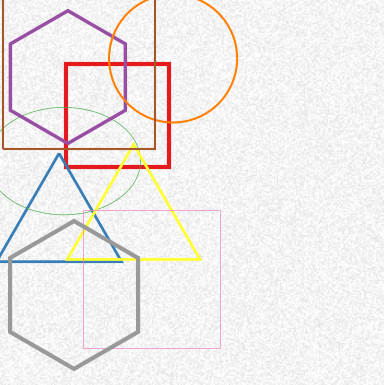[{"shape": "square", "thickness": 3, "radius": 0.67, "center": [0.305, 0.7]}, {"shape": "triangle", "thickness": 2, "radius": 0.94, "center": [0.153, 0.414]}, {"shape": "oval", "thickness": 0.5, "radius": 1.0, "center": [0.166, 0.582]}, {"shape": "hexagon", "thickness": 2.5, "radius": 0.86, "center": [0.176, 0.8]}, {"shape": "circle", "thickness": 1.5, "radius": 0.83, "center": [0.45, 0.848]}, {"shape": "triangle", "thickness": 2, "radius": 1.0, "center": [0.347, 0.426]}, {"shape": "square", "thickness": 1.5, "radius": 0.99, "center": [0.206, 0.812]}, {"shape": "square", "thickness": 0.5, "radius": 0.89, "center": [0.393, 0.275]}, {"shape": "hexagon", "thickness": 3, "radius": 0.96, "center": [0.192, 0.234]}]